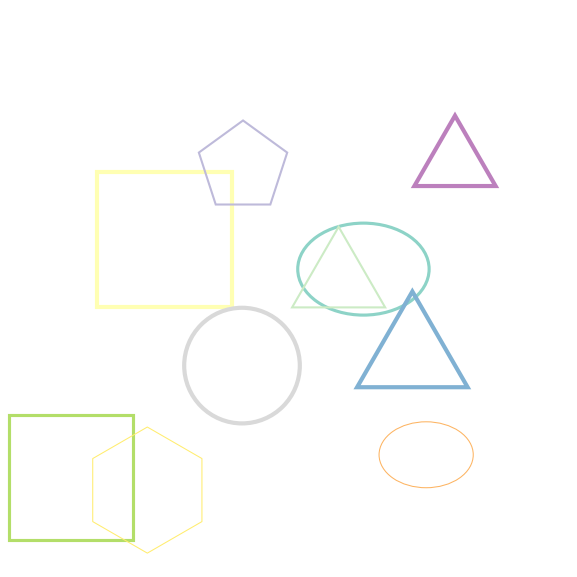[{"shape": "oval", "thickness": 1.5, "radius": 0.57, "center": [0.629, 0.533]}, {"shape": "square", "thickness": 2, "radius": 0.58, "center": [0.285, 0.584]}, {"shape": "pentagon", "thickness": 1, "radius": 0.4, "center": [0.421, 0.71]}, {"shape": "triangle", "thickness": 2, "radius": 0.55, "center": [0.714, 0.384]}, {"shape": "oval", "thickness": 0.5, "radius": 0.41, "center": [0.738, 0.212]}, {"shape": "square", "thickness": 1.5, "radius": 0.54, "center": [0.123, 0.173]}, {"shape": "circle", "thickness": 2, "radius": 0.5, "center": [0.419, 0.366]}, {"shape": "triangle", "thickness": 2, "radius": 0.41, "center": [0.788, 0.718]}, {"shape": "triangle", "thickness": 1, "radius": 0.47, "center": [0.586, 0.513]}, {"shape": "hexagon", "thickness": 0.5, "radius": 0.55, "center": [0.255, 0.151]}]